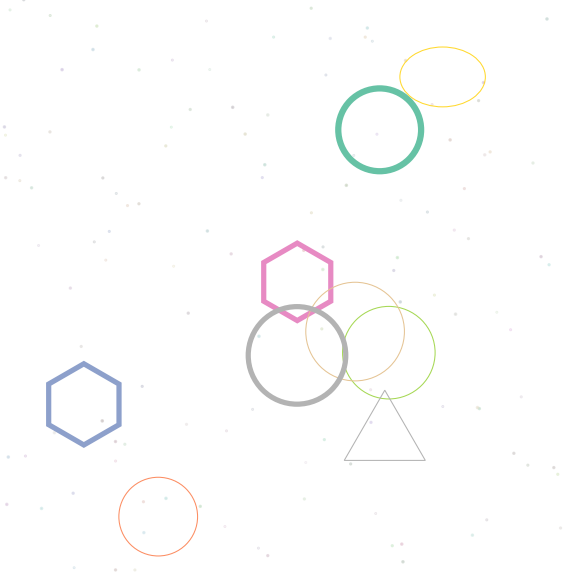[{"shape": "circle", "thickness": 3, "radius": 0.36, "center": [0.657, 0.774]}, {"shape": "circle", "thickness": 0.5, "radius": 0.34, "center": [0.274, 0.105]}, {"shape": "hexagon", "thickness": 2.5, "radius": 0.35, "center": [0.145, 0.299]}, {"shape": "hexagon", "thickness": 2.5, "radius": 0.34, "center": [0.515, 0.511]}, {"shape": "circle", "thickness": 0.5, "radius": 0.4, "center": [0.673, 0.388]}, {"shape": "oval", "thickness": 0.5, "radius": 0.37, "center": [0.766, 0.866]}, {"shape": "circle", "thickness": 0.5, "radius": 0.43, "center": [0.615, 0.425]}, {"shape": "triangle", "thickness": 0.5, "radius": 0.41, "center": [0.666, 0.242]}, {"shape": "circle", "thickness": 2.5, "radius": 0.42, "center": [0.514, 0.384]}]